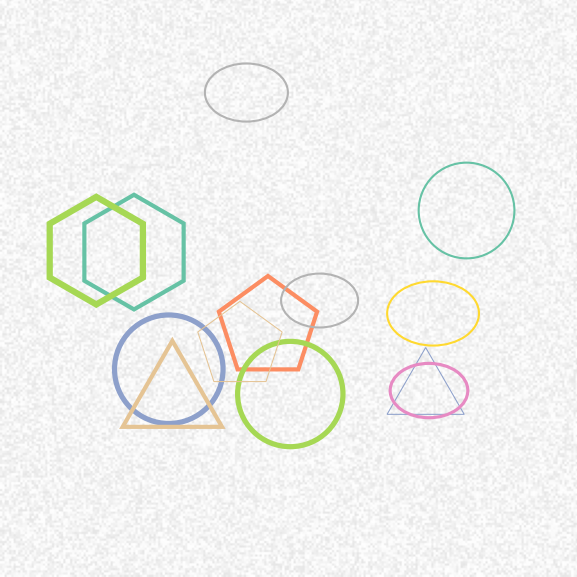[{"shape": "circle", "thickness": 1, "radius": 0.41, "center": [0.808, 0.635]}, {"shape": "hexagon", "thickness": 2, "radius": 0.5, "center": [0.232, 0.563]}, {"shape": "pentagon", "thickness": 2, "radius": 0.45, "center": [0.464, 0.432]}, {"shape": "circle", "thickness": 2.5, "radius": 0.47, "center": [0.292, 0.36]}, {"shape": "triangle", "thickness": 0.5, "radius": 0.39, "center": [0.737, 0.32]}, {"shape": "oval", "thickness": 1.5, "radius": 0.34, "center": [0.743, 0.323]}, {"shape": "circle", "thickness": 2.5, "radius": 0.46, "center": [0.503, 0.317]}, {"shape": "hexagon", "thickness": 3, "radius": 0.47, "center": [0.167, 0.565]}, {"shape": "oval", "thickness": 1, "radius": 0.4, "center": [0.75, 0.456]}, {"shape": "pentagon", "thickness": 0.5, "radius": 0.38, "center": [0.415, 0.401]}, {"shape": "triangle", "thickness": 2, "radius": 0.5, "center": [0.298, 0.31]}, {"shape": "oval", "thickness": 1, "radius": 0.33, "center": [0.553, 0.479]}, {"shape": "oval", "thickness": 1, "radius": 0.36, "center": [0.427, 0.839]}]